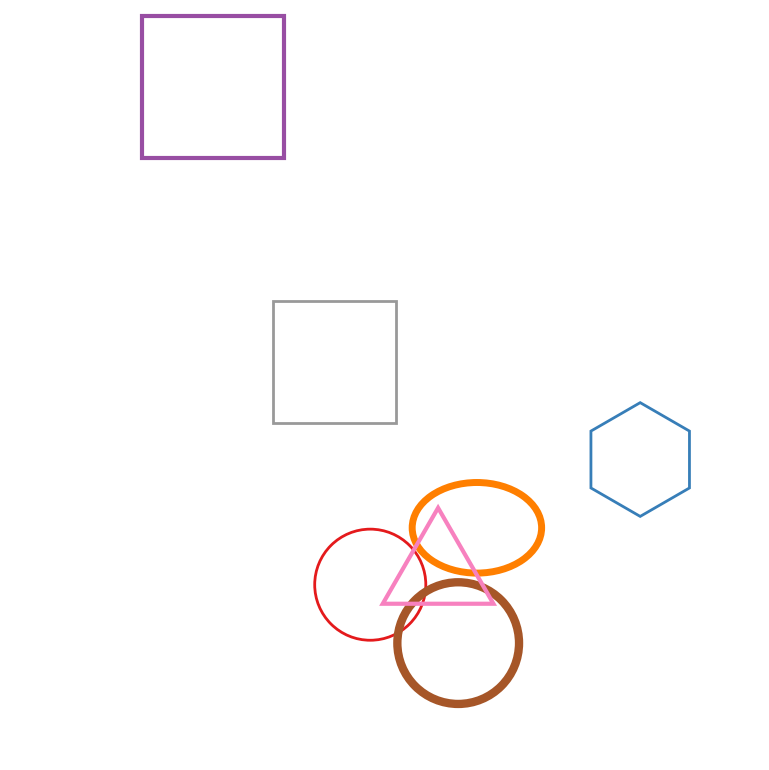[{"shape": "circle", "thickness": 1, "radius": 0.36, "center": [0.481, 0.241]}, {"shape": "hexagon", "thickness": 1, "radius": 0.37, "center": [0.831, 0.403]}, {"shape": "square", "thickness": 1.5, "radius": 0.46, "center": [0.277, 0.887]}, {"shape": "oval", "thickness": 2.5, "radius": 0.42, "center": [0.619, 0.315]}, {"shape": "circle", "thickness": 3, "radius": 0.4, "center": [0.595, 0.165]}, {"shape": "triangle", "thickness": 1.5, "radius": 0.41, "center": [0.569, 0.257]}, {"shape": "square", "thickness": 1, "radius": 0.4, "center": [0.434, 0.53]}]